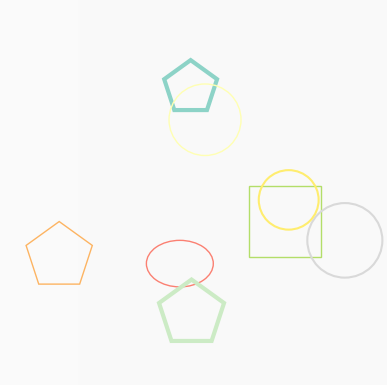[{"shape": "pentagon", "thickness": 3, "radius": 0.36, "center": [0.492, 0.772]}, {"shape": "circle", "thickness": 1, "radius": 0.46, "center": [0.529, 0.689]}, {"shape": "oval", "thickness": 1, "radius": 0.43, "center": [0.464, 0.315]}, {"shape": "pentagon", "thickness": 1, "radius": 0.45, "center": [0.153, 0.335]}, {"shape": "square", "thickness": 1, "radius": 0.47, "center": [0.735, 0.425]}, {"shape": "circle", "thickness": 1.5, "radius": 0.48, "center": [0.89, 0.376]}, {"shape": "pentagon", "thickness": 3, "radius": 0.44, "center": [0.494, 0.186]}, {"shape": "circle", "thickness": 1.5, "radius": 0.39, "center": [0.745, 0.481]}]